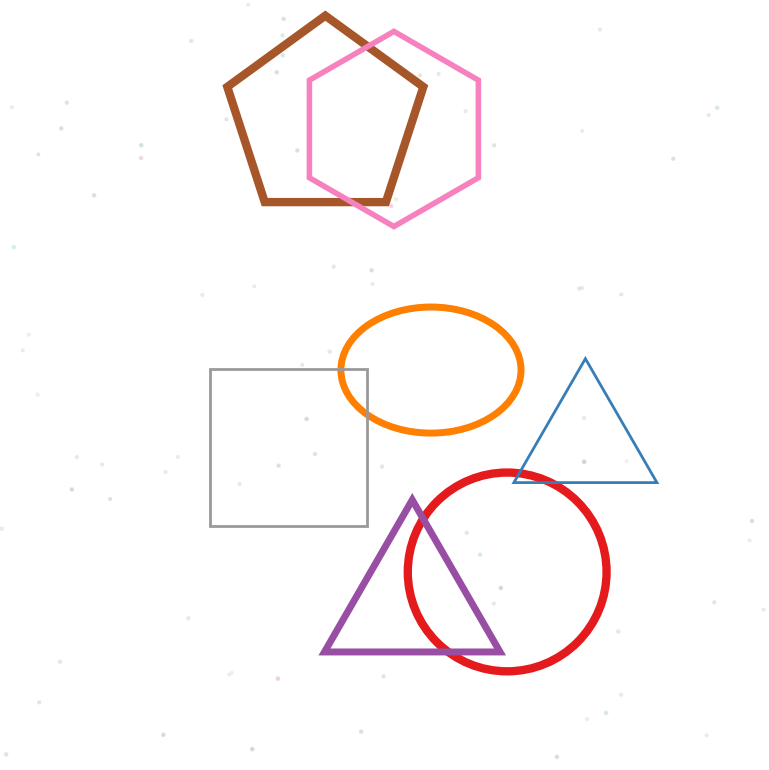[{"shape": "circle", "thickness": 3, "radius": 0.65, "center": [0.659, 0.257]}, {"shape": "triangle", "thickness": 1, "radius": 0.54, "center": [0.76, 0.427]}, {"shape": "triangle", "thickness": 2.5, "radius": 0.66, "center": [0.535, 0.219]}, {"shape": "oval", "thickness": 2.5, "radius": 0.58, "center": [0.56, 0.519]}, {"shape": "pentagon", "thickness": 3, "radius": 0.67, "center": [0.422, 0.846]}, {"shape": "hexagon", "thickness": 2, "radius": 0.63, "center": [0.512, 0.833]}, {"shape": "square", "thickness": 1, "radius": 0.51, "center": [0.375, 0.419]}]